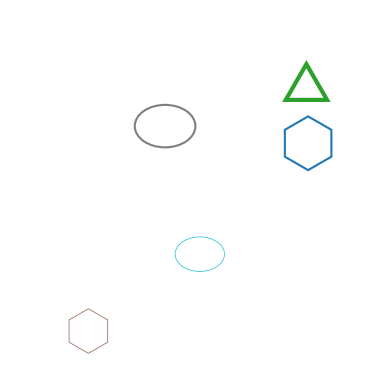[{"shape": "hexagon", "thickness": 1.5, "radius": 0.35, "center": [0.8, 0.628]}, {"shape": "triangle", "thickness": 3, "radius": 0.31, "center": [0.796, 0.771]}, {"shape": "hexagon", "thickness": 0.5, "radius": 0.29, "center": [0.23, 0.14]}, {"shape": "oval", "thickness": 1.5, "radius": 0.39, "center": [0.429, 0.672]}, {"shape": "oval", "thickness": 0.5, "radius": 0.32, "center": [0.519, 0.34]}]